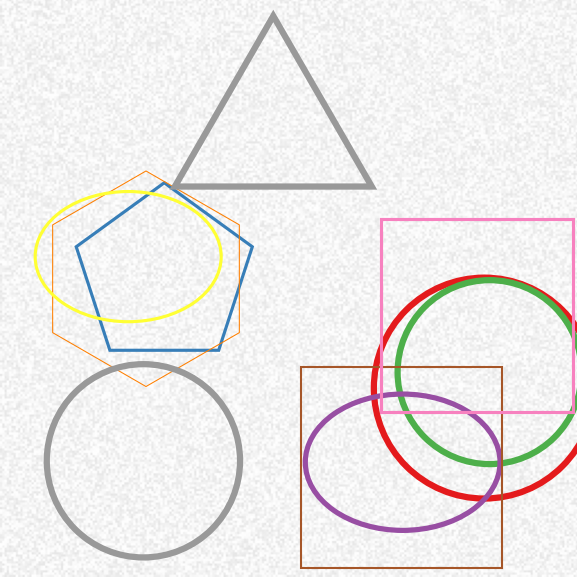[{"shape": "circle", "thickness": 3, "radius": 0.96, "center": [0.839, 0.327]}, {"shape": "pentagon", "thickness": 1.5, "radius": 0.8, "center": [0.284, 0.522]}, {"shape": "circle", "thickness": 3, "radius": 0.8, "center": [0.848, 0.355]}, {"shape": "oval", "thickness": 2.5, "radius": 0.84, "center": [0.697, 0.199]}, {"shape": "hexagon", "thickness": 0.5, "radius": 0.93, "center": [0.253, 0.516]}, {"shape": "oval", "thickness": 1.5, "radius": 0.81, "center": [0.222, 0.555]}, {"shape": "square", "thickness": 1, "radius": 0.87, "center": [0.695, 0.189]}, {"shape": "square", "thickness": 1.5, "radius": 0.83, "center": [0.826, 0.453]}, {"shape": "circle", "thickness": 3, "radius": 0.84, "center": [0.248, 0.201]}, {"shape": "triangle", "thickness": 3, "radius": 0.98, "center": [0.473, 0.775]}]